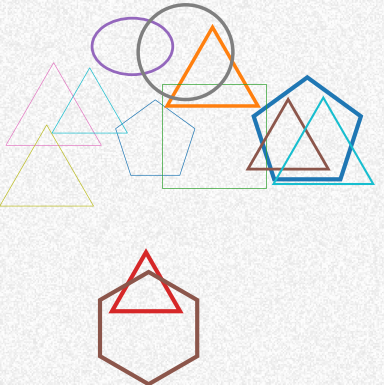[{"shape": "pentagon", "thickness": 3, "radius": 0.73, "center": [0.798, 0.653]}, {"shape": "pentagon", "thickness": 0.5, "radius": 0.54, "center": [0.403, 0.632]}, {"shape": "triangle", "thickness": 2.5, "radius": 0.68, "center": [0.552, 0.793]}, {"shape": "square", "thickness": 0.5, "radius": 0.67, "center": [0.555, 0.647]}, {"shape": "triangle", "thickness": 3, "radius": 0.51, "center": [0.379, 0.243]}, {"shape": "oval", "thickness": 2, "radius": 0.52, "center": [0.344, 0.879]}, {"shape": "hexagon", "thickness": 3, "radius": 0.73, "center": [0.386, 0.148]}, {"shape": "triangle", "thickness": 2, "radius": 0.6, "center": [0.748, 0.621]}, {"shape": "triangle", "thickness": 0.5, "radius": 0.72, "center": [0.139, 0.694]}, {"shape": "circle", "thickness": 2.5, "radius": 0.62, "center": [0.482, 0.864]}, {"shape": "triangle", "thickness": 0.5, "radius": 0.7, "center": [0.121, 0.535]}, {"shape": "triangle", "thickness": 0.5, "radius": 0.57, "center": [0.233, 0.711]}, {"shape": "triangle", "thickness": 1.5, "radius": 0.75, "center": [0.84, 0.597]}]